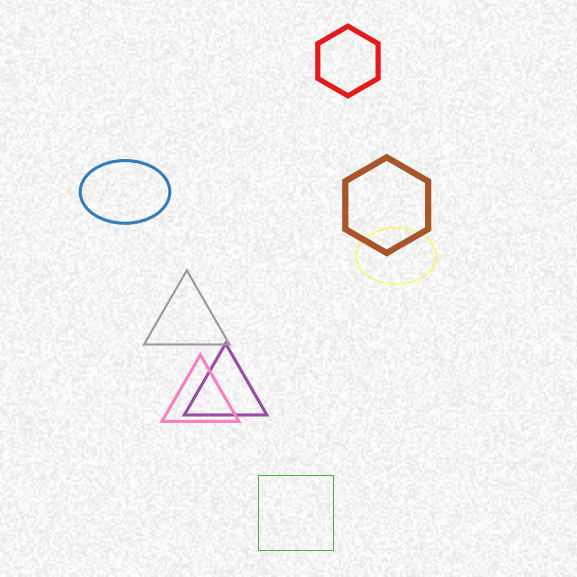[{"shape": "hexagon", "thickness": 2.5, "radius": 0.3, "center": [0.603, 0.893]}, {"shape": "oval", "thickness": 1.5, "radius": 0.39, "center": [0.216, 0.667]}, {"shape": "square", "thickness": 0.5, "radius": 0.32, "center": [0.511, 0.112]}, {"shape": "triangle", "thickness": 1.5, "radius": 0.41, "center": [0.391, 0.322]}, {"shape": "oval", "thickness": 0.5, "radius": 0.35, "center": [0.686, 0.556]}, {"shape": "hexagon", "thickness": 3, "radius": 0.41, "center": [0.67, 0.644]}, {"shape": "triangle", "thickness": 1.5, "radius": 0.38, "center": [0.347, 0.308]}, {"shape": "triangle", "thickness": 1, "radius": 0.43, "center": [0.323, 0.445]}]